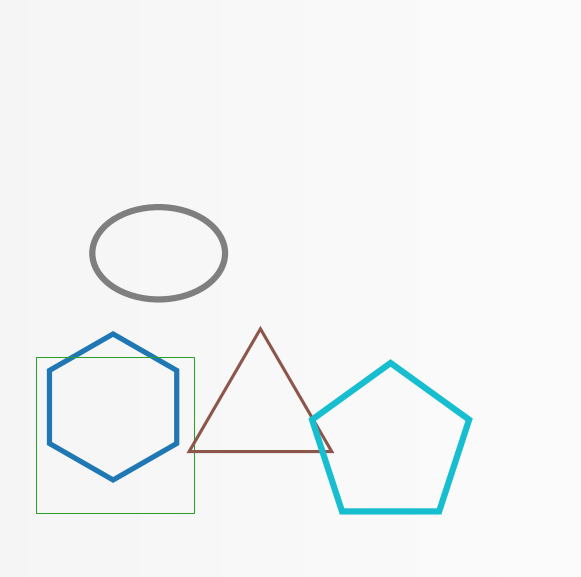[{"shape": "hexagon", "thickness": 2.5, "radius": 0.63, "center": [0.195, 0.294]}, {"shape": "square", "thickness": 0.5, "radius": 0.68, "center": [0.198, 0.246]}, {"shape": "triangle", "thickness": 1.5, "radius": 0.71, "center": [0.448, 0.288]}, {"shape": "oval", "thickness": 3, "radius": 0.57, "center": [0.273, 0.561]}, {"shape": "pentagon", "thickness": 3, "radius": 0.71, "center": [0.672, 0.229]}]